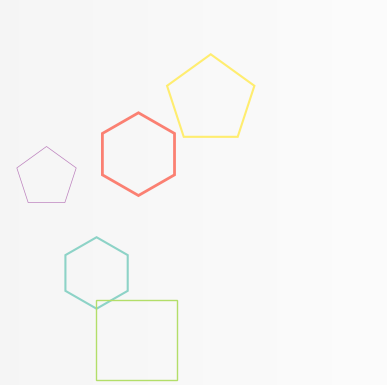[{"shape": "hexagon", "thickness": 1.5, "radius": 0.46, "center": [0.249, 0.291]}, {"shape": "hexagon", "thickness": 2, "radius": 0.54, "center": [0.357, 0.6]}, {"shape": "square", "thickness": 1, "radius": 0.52, "center": [0.352, 0.118]}, {"shape": "pentagon", "thickness": 0.5, "radius": 0.4, "center": [0.12, 0.539]}, {"shape": "pentagon", "thickness": 1.5, "radius": 0.59, "center": [0.544, 0.741]}]